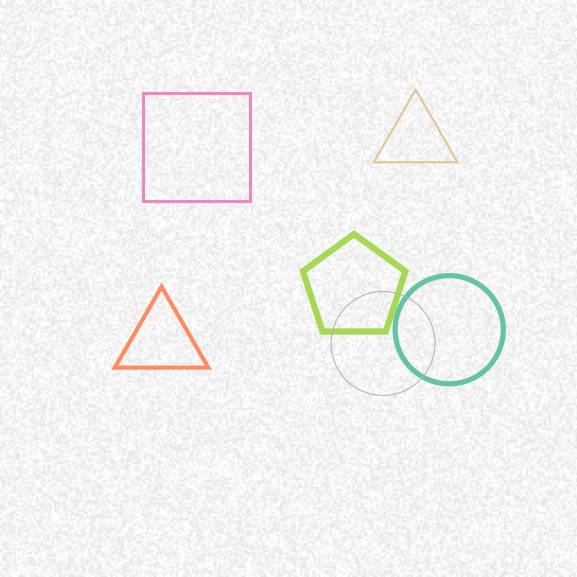[{"shape": "circle", "thickness": 2.5, "radius": 0.47, "center": [0.778, 0.428]}, {"shape": "triangle", "thickness": 2, "radius": 0.47, "center": [0.28, 0.409]}, {"shape": "square", "thickness": 1.5, "radius": 0.47, "center": [0.34, 0.744]}, {"shape": "pentagon", "thickness": 3, "radius": 0.47, "center": [0.613, 0.501]}, {"shape": "triangle", "thickness": 1, "radius": 0.42, "center": [0.72, 0.76]}, {"shape": "circle", "thickness": 0.5, "radius": 0.45, "center": [0.663, 0.404]}]